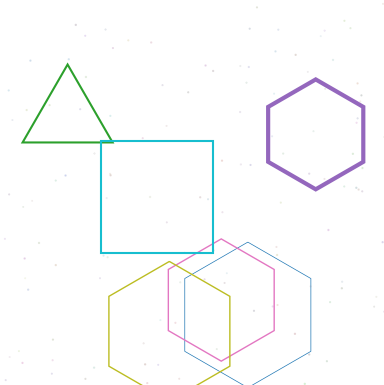[{"shape": "hexagon", "thickness": 0.5, "radius": 0.95, "center": [0.644, 0.182]}, {"shape": "triangle", "thickness": 1.5, "radius": 0.67, "center": [0.176, 0.697]}, {"shape": "hexagon", "thickness": 3, "radius": 0.71, "center": [0.82, 0.651]}, {"shape": "hexagon", "thickness": 1, "radius": 0.79, "center": [0.575, 0.221]}, {"shape": "hexagon", "thickness": 1, "radius": 0.91, "center": [0.44, 0.14]}, {"shape": "square", "thickness": 1.5, "radius": 0.73, "center": [0.407, 0.489]}]